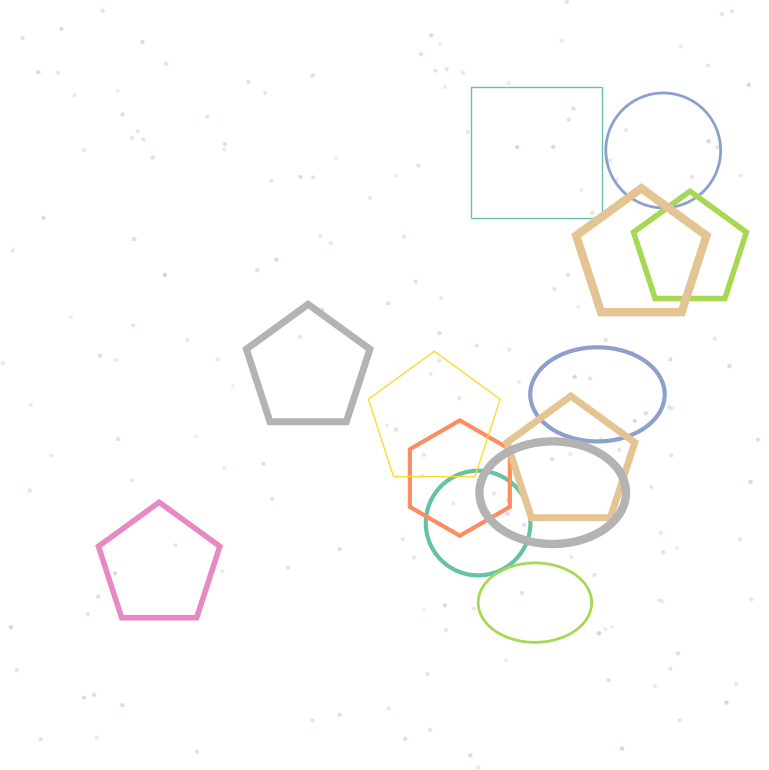[{"shape": "square", "thickness": 0.5, "radius": 0.42, "center": [0.696, 0.802]}, {"shape": "circle", "thickness": 1.5, "radius": 0.34, "center": [0.621, 0.321]}, {"shape": "hexagon", "thickness": 1.5, "radius": 0.37, "center": [0.597, 0.379]}, {"shape": "oval", "thickness": 1.5, "radius": 0.44, "center": [0.776, 0.488]}, {"shape": "circle", "thickness": 1, "radius": 0.37, "center": [0.861, 0.805]}, {"shape": "pentagon", "thickness": 2, "radius": 0.41, "center": [0.207, 0.265]}, {"shape": "oval", "thickness": 1, "radius": 0.37, "center": [0.695, 0.217]}, {"shape": "pentagon", "thickness": 2, "radius": 0.39, "center": [0.896, 0.675]}, {"shape": "pentagon", "thickness": 0.5, "radius": 0.45, "center": [0.564, 0.454]}, {"shape": "pentagon", "thickness": 2.5, "radius": 0.44, "center": [0.741, 0.398]}, {"shape": "pentagon", "thickness": 3, "radius": 0.44, "center": [0.833, 0.667]}, {"shape": "oval", "thickness": 3, "radius": 0.48, "center": [0.718, 0.36]}, {"shape": "pentagon", "thickness": 2.5, "radius": 0.42, "center": [0.4, 0.52]}]